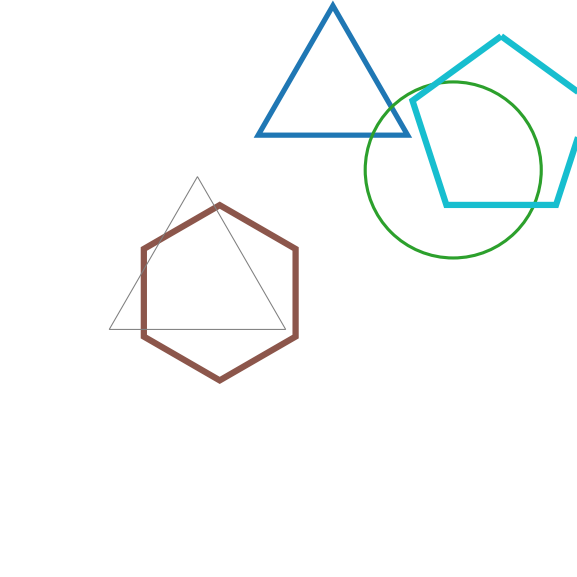[{"shape": "triangle", "thickness": 2.5, "radius": 0.75, "center": [0.576, 0.84]}, {"shape": "circle", "thickness": 1.5, "radius": 0.76, "center": [0.785, 0.705]}, {"shape": "hexagon", "thickness": 3, "radius": 0.76, "center": [0.38, 0.492]}, {"shape": "triangle", "thickness": 0.5, "radius": 0.88, "center": [0.342, 0.517]}, {"shape": "pentagon", "thickness": 3, "radius": 0.81, "center": [0.868, 0.775]}]